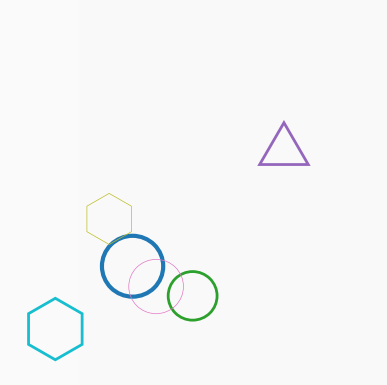[{"shape": "circle", "thickness": 3, "radius": 0.4, "center": [0.342, 0.309]}, {"shape": "circle", "thickness": 2, "radius": 0.32, "center": [0.497, 0.232]}, {"shape": "triangle", "thickness": 2, "radius": 0.36, "center": [0.733, 0.609]}, {"shape": "circle", "thickness": 0.5, "radius": 0.35, "center": [0.403, 0.256]}, {"shape": "hexagon", "thickness": 0.5, "radius": 0.33, "center": [0.282, 0.431]}, {"shape": "hexagon", "thickness": 2, "radius": 0.4, "center": [0.143, 0.145]}]